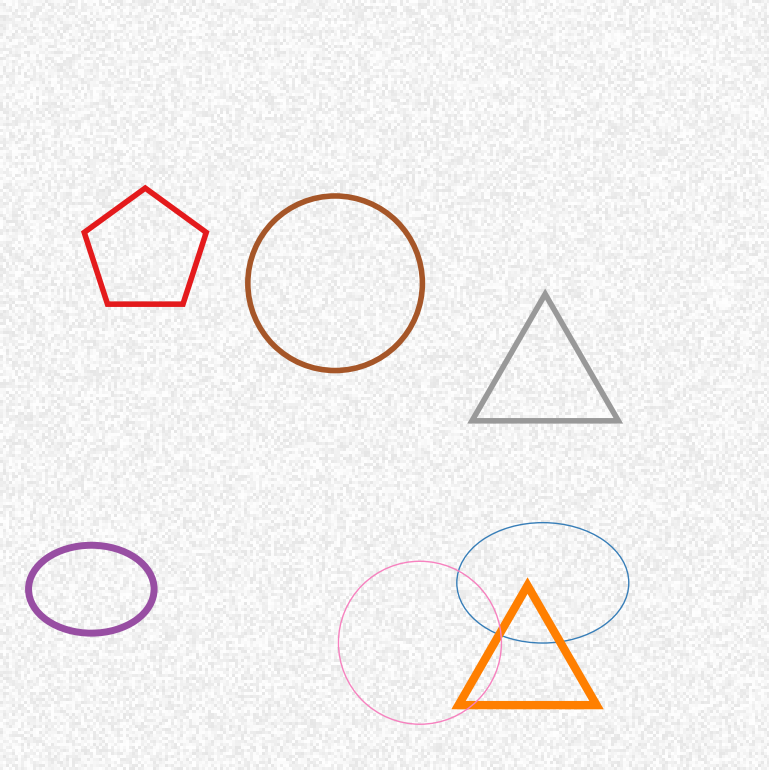[{"shape": "pentagon", "thickness": 2, "radius": 0.42, "center": [0.189, 0.672]}, {"shape": "oval", "thickness": 0.5, "radius": 0.56, "center": [0.705, 0.243]}, {"shape": "oval", "thickness": 2.5, "radius": 0.41, "center": [0.119, 0.235]}, {"shape": "triangle", "thickness": 3, "radius": 0.52, "center": [0.685, 0.136]}, {"shape": "circle", "thickness": 2, "radius": 0.57, "center": [0.435, 0.632]}, {"shape": "circle", "thickness": 0.5, "radius": 0.53, "center": [0.545, 0.165]}, {"shape": "triangle", "thickness": 2, "radius": 0.55, "center": [0.708, 0.508]}]